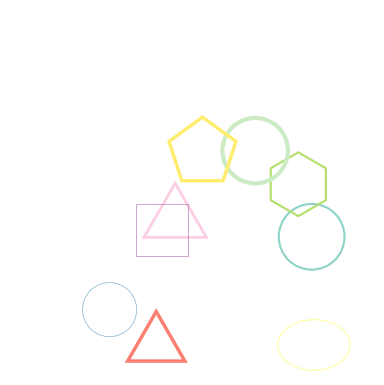[{"shape": "circle", "thickness": 1.5, "radius": 0.43, "center": [0.81, 0.385]}, {"shape": "oval", "thickness": 1, "radius": 0.47, "center": [0.816, 0.104]}, {"shape": "triangle", "thickness": 2.5, "radius": 0.43, "center": [0.406, 0.105]}, {"shape": "circle", "thickness": 0.5, "radius": 0.35, "center": [0.285, 0.196]}, {"shape": "hexagon", "thickness": 1.5, "radius": 0.41, "center": [0.775, 0.521]}, {"shape": "triangle", "thickness": 2, "radius": 0.47, "center": [0.455, 0.43]}, {"shape": "square", "thickness": 0.5, "radius": 0.34, "center": [0.42, 0.403]}, {"shape": "circle", "thickness": 3, "radius": 0.43, "center": [0.663, 0.609]}, {"shape": "pentagon", "thickness": 2.5, "radius": 0.46, "center": [0.526, 0.604]}]